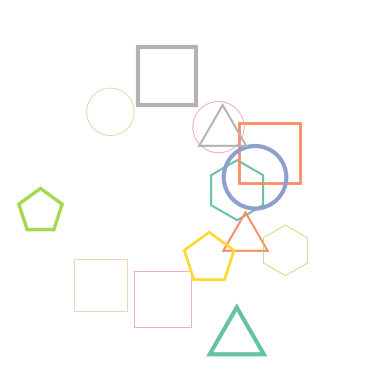[{"shape": "triangle", "thickness": 3, "radius": 0.41, "center": [0.615, 0.12]}, {"shape": "hexagon", "thickness": 1.5, "radius": 0.39, "center": [0.616, 0.506]}, {"shape": "square", "thickness": 2, "radius": 0.4, "center": [0.7, 0.603]}, {"shape": "triangle", "thickness": 1.5, "radius": 0.33, "center": [0.638, 0.382]}, {"shape": "circle", "thickness": 3, "radius": 0.41, "center": [0.662, 0.54]}, {"shape": "circle", "thickness": 0.5, "radius": 0.33, "center": [0.568, 0.67]}, {"shape": "square", "thickness": 0.5, "radius": 0.37, "center": [0.422, 0.223]}, {"shape": "pentagon", "thickness": 2.5, "radius": 0.3, "center": [0.105, 0.452]}, {"shape": "hexagon", "thickness": 0.5, "radius": 0.33, "center": [0.741, 0.35]}, {"shape": "pentagon", "thickness": 2, "radius": 0.34, "center": [0.543, 0.329]}, {"shape": "circle", "thickness": 0.5, "radius": 0.31, "center": [0.287, 0.71]}, {"shape": "square", "thickness": 0.5, "radius": 0.34, "center": [0.261, 0.26]}, {"shape": "square", "thickness": 3, "radius": 0.38, "center": [0.433, 0.802]}, {"shape": "triangle", "thickness": 1.5, "radius": 0.35, "center": [0.578, 0.656]}]